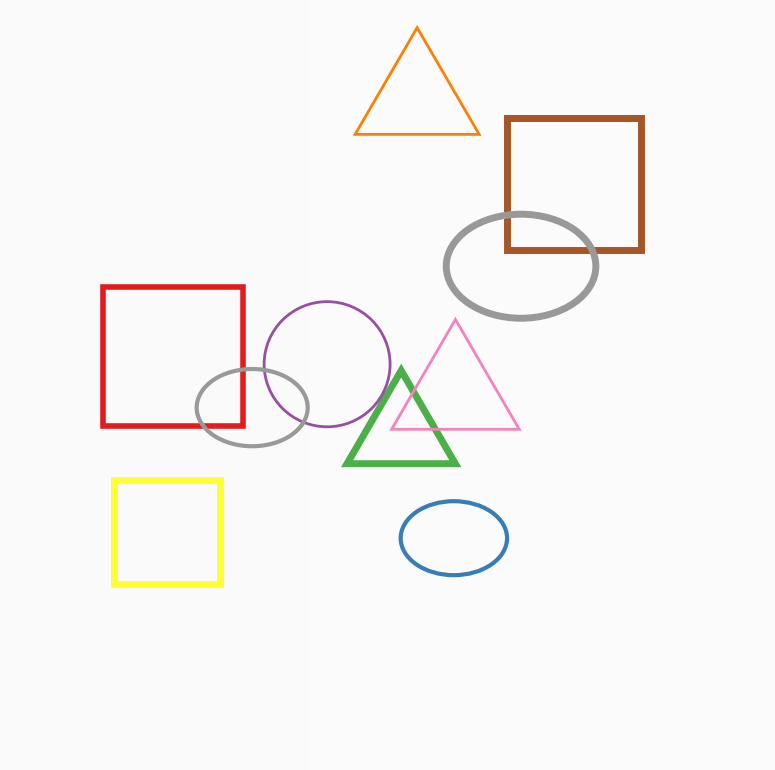[{"shape": "square", "thickness": 2, "radius": 0.45, "center": [0.224, 0.537]}, {"shape": "oval", "thickness": 1.5, "radius": 0.34, "center": [0.586, 0.301]}, {"shape": "triangle", "thickness": 2.5, "radius": 0.4, "center": [0.518, 0.438]}, {"shape": "circle", "thickness": 1, "radius": 0.41, "center": [0.422, 0.527]}, {"shape": "triangle", "thickness": 1, "radius": 0.46, "center": [0.538, 0.872]}, {"shape": "square", "thickness": 2.5, "radius": 0.34, "center": [0.216, 0.309]}, {"shape": "square", "thickness": 2.5, "radius": 0.43, "center": [0.741, 0.761]}, {"shape": "triangle", "thickness": 1, "radius": 0.48, "center": [0.588, 0.49]}, {"shape": "oval", "thickness": 2.5, "radius": 0.48, "center": [0.672, 0.654]}, {"shape": "oval", "thickness": 1.5, "radius": 0.36, "center": [0.325, 0.471]}]